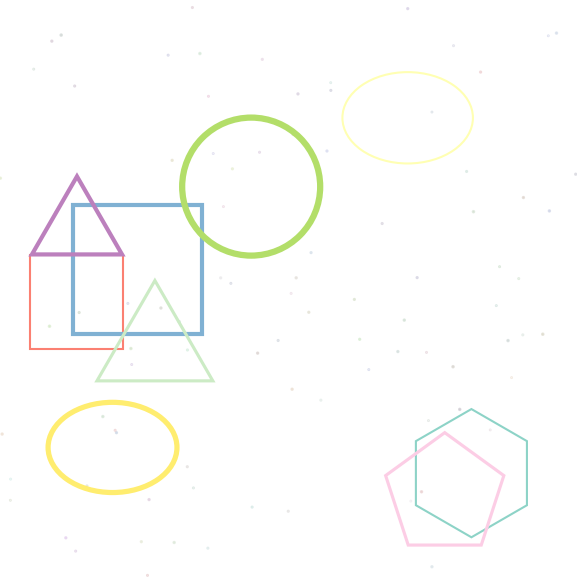[{"shape": "hexagon", "thickness": 1, "radius": 0.56, "center": [0.816, 0.18]}, {"shape": "oval", "thickness": 1, "radius": 0.56, "center": [0.706, 0.795]}, {"shape": "square", "thickness": 1, "radius": 0.4, "center": [0.132, 0.476]}, {"shape": "square", "thickness": 2, "radius": 0.56, "center": [0.239, 0.533]}, {"shape": "circle", "thickness": 3, "radius": 0.6, "center": [0.435, 0.676]}, {"shape": "pentagon", "thickness": 1.5, "radius": 0.54, "center": [0.77, 0.142]}, {"shape": "triangle", "thickness": 2, "radius": 0.45, "center": [0.133, 0.604]}, {"shape": "triangle", "thickness": 1.5, "radius": 0.58, "center": [0.268, 0.398]}, {"shape": "oval", "thickness": 2.5, "radius": 0.56, "center": [0.195, 0.224]}]